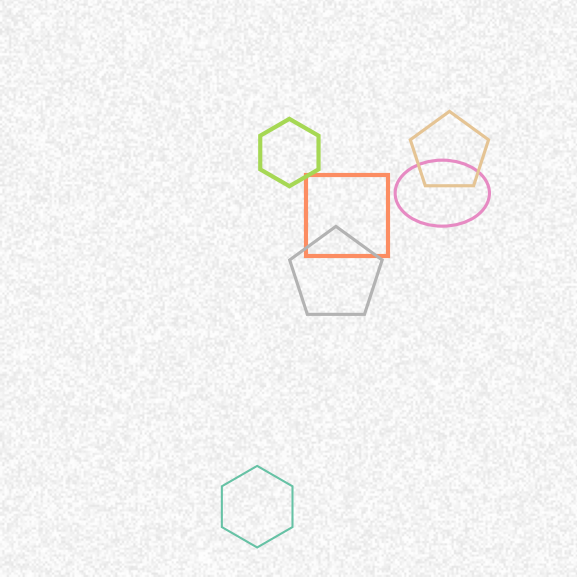[{"shape": "hexagon", "thickness": 1, "radius": 0.35, "center": [0.445, 0.122]}, {"shape": "square", "thickness": 2, "radius": 0.35, "center": [0.601, 0.626]}, {"shape": "oval", "thickness": 1.5, "radius": 0.41, "center": [0.766, 0.665]}, {"shape": "hexagon", "thickness": 2, "radius": 0.29, "center": [0.501, 0.735]}, {"shape": "pentagon", "thickness": 1.5, "radius": 0.36, "center": [0.778, 0.735]}, {"shape": "pentagon", "thickness": 1.5, "radius": 0.42, "center": [0.582, 0.523]}]